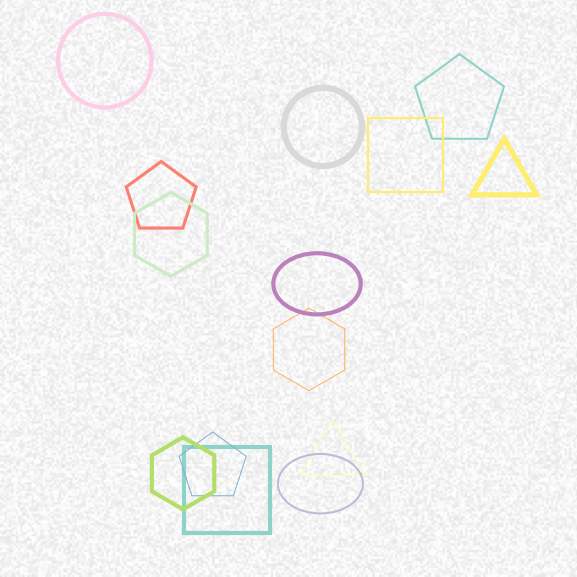[{"shape": "pentagon", "thickness": 1, "radius": 0.41, "center": [0.796, 0.824]}, {"shape": "square", "thickness": 2, "radius": 0.37, "center": [0.393, 0.15]}, {"shape": "triangle", "thickness": 0.5, "radius": 0.32, "center": [0.576, 0.208]}, {"shape": "oval", "thickness": 1, "radius": 0.37, "center": [0.555, 0.162]}, {"shape": "pentagon", "thickness": 1.5, "radius": 0.32, "center": [0.279, 0.656]}, {"shape": "pentagon", "thickness": 0.5, "radius": 0.31, "center": [0.368, 0.19]}, {"shape": "hexagon", "thickness": 0.5, "radius": 0.36, "center": [0.535, 0.394]}, {"shape": "hexagon", "thickness": 2, "radius": 0.31, "center": [0.317, 0.18]}, {"shape": "circle", "thickness": 2, "radius": 0.41, "center": [0.182, 0.894]}, {"shape": "circle", "thickness": 3, "radius": 0.34, "center": [0.559, 0.779]}, {"shape": "oval", "thickness": 2, "radius": 0.38, "center": [0.549, 0.508]}, {"shape": "hexagon", "thickness": 1.5, "radius": 0.36, "center": [0.296, 0.593]}, {"shape": "square", "thickness": 1, "radius": 0.32, "center": [0.703, 0.731]}, {"shape": "triangle", "thickness": 2.5, "radius": 0.32, "center": [0.873, 0.694]}]